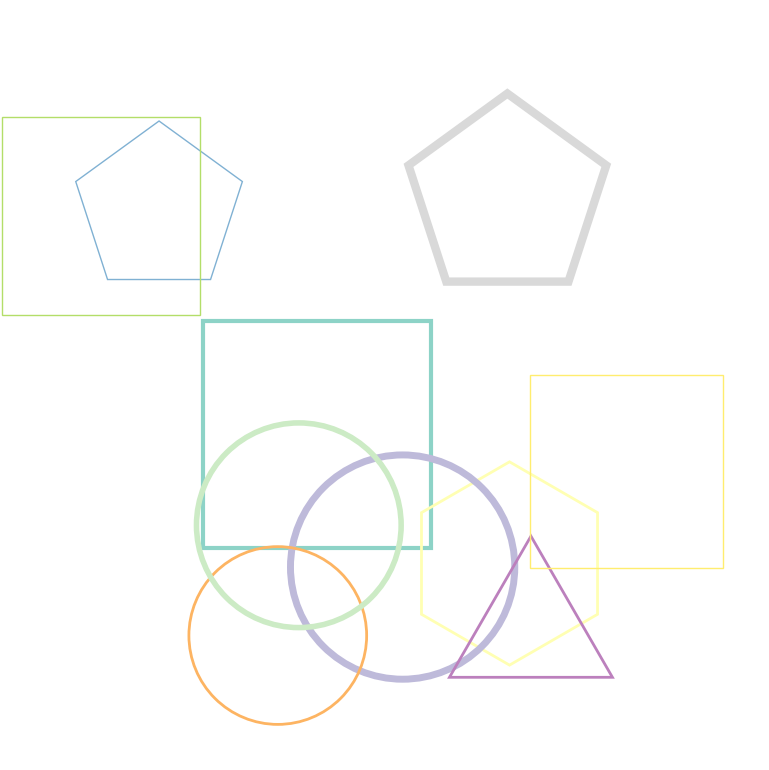[{"shape": "square", "thickness": 1.5, "radius": 0.74, "center": [0.412, 0.435]}, {"shape": "hexagon", "thickness": 1, "radius": 0.66, "center": [0.662, 0.268]}, {"shape": "circle", "thickness": 2.5, "radius": 0.73, "center": [0.523, 0.264]}, {"shape": "pentagon", "thickness": 0.5, "radius": 0.57, "center": [0.207, 0.729]}, {"shape": "circle", "thickness": 1, "radius": 0.58, "center": [0.361, 0.175]}, {"shape": "square", "thickness": 0.5, "radius": 0.64, "center": [0.131, 0.72]}, {"shape": "pentagon", "thickness": 3, "radius": 0.68, "center": [0.659, 0.744]}, {"shape": "triangle", "thickness": 1, "radius": 0.61, "center": [0.69, 0.181]}, {"shape": "circle", "thickness": 2, "radius": 0.66, "center": [0.388, 0.318]}, {"shape": "square", "thickness": 0.5, "radius": 0.63, "center": [0.814, 0.388]}]